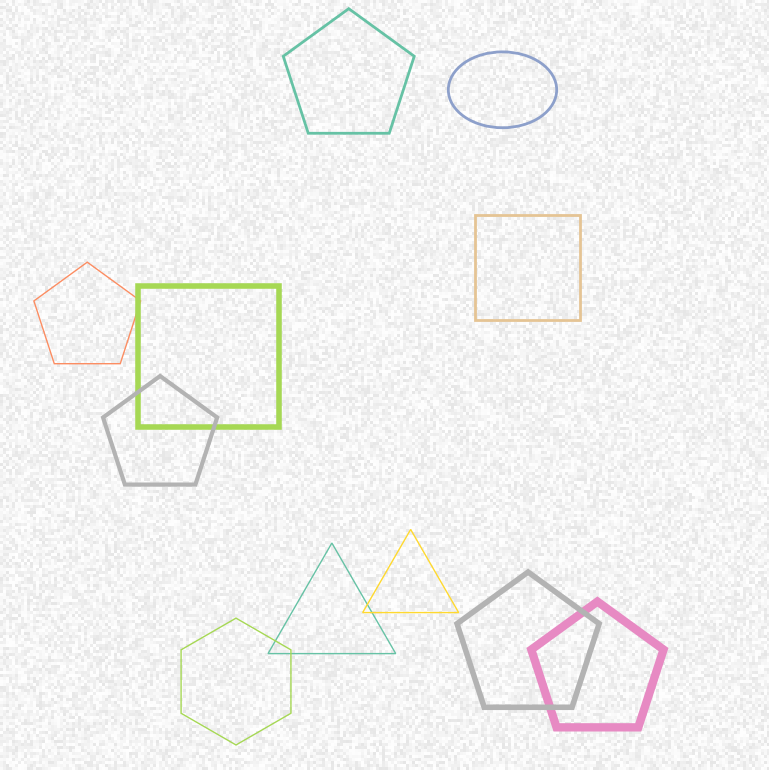[{"shape": "pentagon", "thickness": 1, "radius": 0.45, "center": [0.453, 0.899]}, {"shape": "triangle", "thickness": 0.5, "radius": 0.48, "center": [0.431, 0.199]}, {"shape": "pentagon", "thickness": 0.5, "radius": 0.36, "center": [0.113, 0.587]}, {"shape": "oval", "thickness": 1, "radius": 0.35, "center": [0.653, 0.883]}, {"shape": "pentagon", "thickness": 3, "radius": 0.45, "center": [0.776, 0.128]}, {"shape": "hexagon", "thickness": 0.5, "radius": 0.41, "center": [0.307, 0.115]}, {"shape": "square", "thickness": 2, "radius": 0.46, "center": [0.271, 0.537]}, {"shape": "triangle", "thickness": 0.5, "radius": 0.36, "center": [0.533, 0.24]}, {"shape": "square", "thickness": 1, "radius": 0.34, "center": [0.685, 0.653]}, {"shape": "pentagon", "thickness": 2, "radius": 0.49, "center": [0.686, 0.16]}, {"shape": "pentagon", "thickness": 1.5, "radius": 0.39, "center": [0.208, 0.434]}]